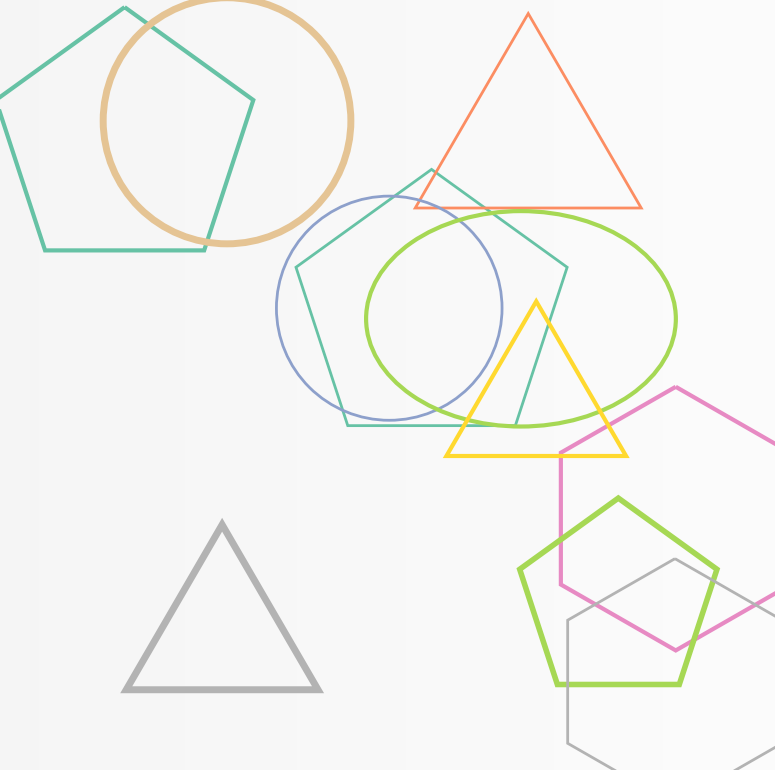[{"shape": "pentagon", "thickness": 1.5, "radius": 0.87, "center": [0.161, 0.816]}, {"shape": "pentagon", "thickness": 1, "radius": 0.92, "center": [0.557, 0.596]}, {"shape": "triangle", "thickness": 1, "radius": 0.84, "center": [0.682, 0.814]}, {"shape": "circle", "thickness": 1, "radius": 0.73, "center": [0.502, 0.6]}, {"shape": "hexagon", "thickness": 1.5, "radius": 0.86, "center": [0.872, 0.326]}, {"shape": "pentagon", "thickness": 2, "radius": 0.67, "center": [0.798, 0.219]}, {"shape": "oval", "thickness": 1.5, "radius": 1.0, "center": [0.672, 0.586]}, {"shape": "triangle", "thickness": 1.5, "radius": 0.67, "center": [0.692, 0.475]}, {"shape": "circle", "thickness": 2.5, "radius": 0.8, "center": [0.293, 0.843]}, {"shape": "triangle", "thickness": 2.5, "radius": 0.71, "center": [0.287, 0.176]}, {"shape": "hexagon", "thickness": 1, "radius": 0.8, "center": [0.871, 0.115]}]